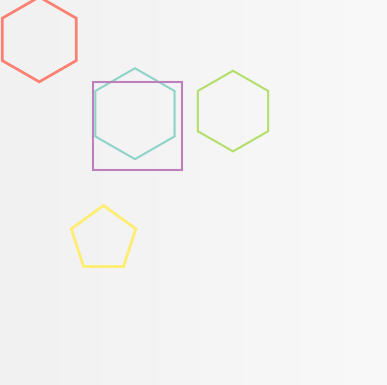[{"shape": "hexagon", "thickness": 1.5, "radius": 0.59, "center": [0.348, 0.705]}, {"shape": "hexagon", "thickness": 2, "radius": 0.55, "center": [0.101, 0.898]}, {"shape": "hexagon", "thickness": 1.5, "radius": 0.52, "center": [0.601, 0.711]}, {"shape": "square", "thickness": 1.5, "radius": 0.57, "center": [0.355, 0.672]}, {"shape": "pentagon", "thickness": 2, "radius": 0.44, "center": [0.267, 0.379]}]